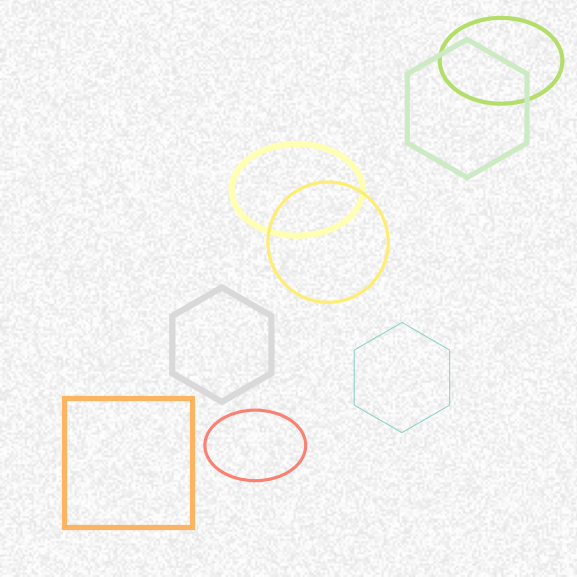[{"shape": "hexagon", "thickness": 0.5, "radius": 0.48, "center": [0.696, 0.345]}, {"shape": "oval", "thickness": 3, "radius": 0.57, "center": [0.514, 0.67]}, {"shape": "oval", "thickness": 1.5, "radius": 0.44, "center": [0.442, 0.228]}, {"shape": "square", "thickness": 2.5, "radius": 0.56, "center": [0.222, 0.198]}, {"shape": "oval", "thickness": 2, "radius": 0.53, "center": [0.868, 0.894]}, {"shape": "hexagon", "thickness": 3, "radius": 0.5, "center": [0.384, 0.402]}, {"shape": "hexagon", "thickness": 2.5, "radius": 0.6, "center": [0.809, 0.811]}, {"shape": "circle", "thickness": 1.5, "radius": 0.52, "center": [0.568, 0.58]}]